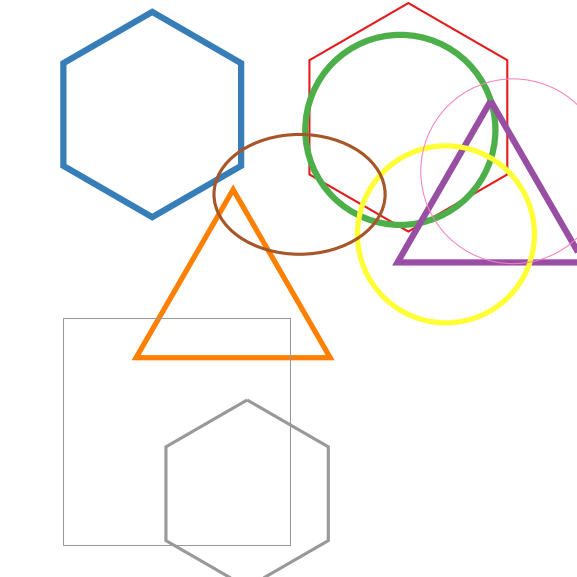[{"shape": "hexagon", "thickness": 1, "radius": 0.99, "center": [0.707, 0.796]}, {"shape": "hexagon", "thickness": 3, "radius": 0.89, "center": [0.264, 0.801]}, {"shape": "circle", "thickness": 3, "radius": 0.82, "center": [0.693, 0.774]}, {"shape": "triangle", "thickness": 3, "radius": 0.93, "center": [0.85, 0.638]}, {"shape": "triangle", "thickness": 2.5, "radius": 0.97, "center": [0.404, 0.477]}, {"shape": "circle", "thickness": 2.5, "radius": 0.77, "center": [0.772, 0.593]}, {"shape": "oval", "thickness": 1.5, "radius": 0.74, "center": [0.519, 0.663]}, {"shape": "circle", "thickness": 0.5, "radius": 0.8, "center": [0.889, 0.703]}, {"shape": "square", "thickness": 0.5, "radius": 0.98, "center": [0.306, 0.252]}, {"shape": "hexagon", "thickness": 1.5, "radius": 0.81, "center": [0.428, 0.144]}]